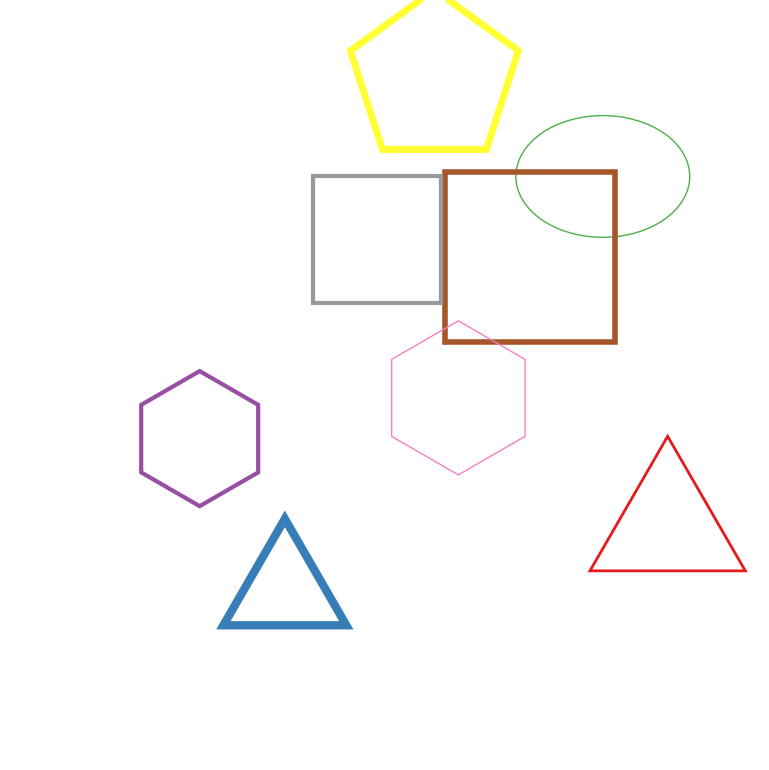[{"shape": "triangle", "thickness": 1, "radius": 0.58, "center": [0.867, 0.317]}, {"shape": "triangle", "thickness": 3, "radius": 0.46, "center": [0.37, 0.234]}, {"shape": "oval", "thickness": 0.5, "radius": 0.56, "center": [0.783, 0.771]}, {"shape": "hexagon", "thickness": 1.5, "radius": 0.44, "center": [0.259, 0.43]}, {"shape": "pentagon", "thickness": 2.5, "radius": 0.57, "center": [0.564, 0.899]}, {"shape": "square", "thickness": 2, "radius": 0.55, "center": [0.688, 0.666]}, {"shape": "hexagon", "thickness": 0.5, "radius": 0.5, "center": [0.595, 0.483]}, {"shape": "square", "thickness": 1.5, "radius": 0.41, "center": [0.49, 0.689]}]